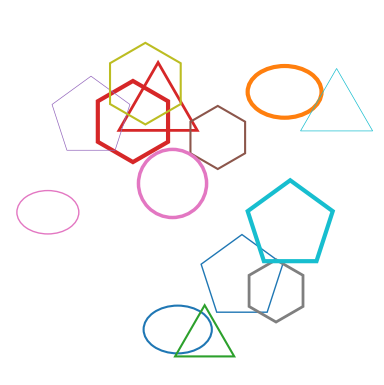[{"shape": "oval", "thickness": 1.5, "radius": 0.44, "center": [0.462, 0.144]}, {"shape": "pentagon", "thickness": 1, "radius": 0.56, "center": [0.628, 0.279]}, {"shape": "oval", "thickness": 3, "radius": 0.48, "center": [0.739, 0.761]}, {"shape": "triangle", "thickness": 1.5, "radius": 0.44, "center": [0.532, 0.119]}, {"shape": "hexagon", "thickness": 3, "radius": 0.53, "center": [0.345, 0.684]}, {"shape": "triangle", "thickness": 2, "radius": 0.59, "center": [0.411, 0.72]}, {"shape": "pentagon", "thickness": 0.5, "radius": 0.53, "center": [0.236, 0.696]}, {"shape": "hexagon", "thickness": 1.5, "radius": 0.41, "center": [0.566, 0.643]}, {"shape": "circle", "thickness": 2.5, "radius": 0.44, "center": [0.448, 0.523]}, {"shape": "oval", "thickness": 1, "radius": 0.4, "center": [0.124, 0.449]}, {"shape": "hexagon", "thickness": 2, "radius": 0.4, "center": [0.717, 0.244]}, {"shape": "hexagon", "thickness": 1.5, "radius": 0.53, "center": [0.378, 0.783]}, {"shape": "triangle", "thickness": 0.5, "radius": 0.54, "center": [0.874, 0.714]}, {"shape": "pentagon", "thickness": 3, "radius": 0.58, "center": [0.754, 0.416]}]